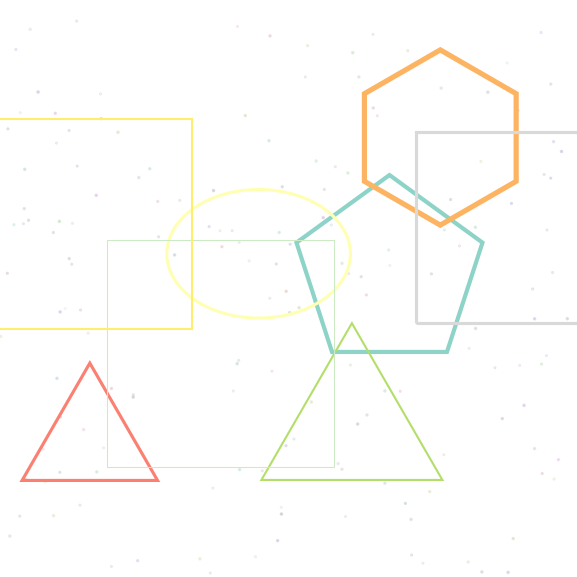[{"shape": "pentagon", "thickness": 2, "radius": 0.85, "center": [0.674, 0.527]}, {"shape": "oval", "thickness": 1.5, "radius": 0.8, "center": [0.448, 0.56]}, {"shape": "triangle", "thickness": 1.5, "radius": 0.68, "center": [0.156, 0.235]}, {"shape": "hexagon", "thickness": 2.5, "radius": 0.76, "center": [0.762, 0.761]}, {"shape": "triangle", "thickness": 1, "radius": 0.9, "center": [0.609, 0.259]}, {"shape": "square", "thickness": 1.5, "radius": 0.83, "center": [0.885, 0.605]}, {"shape": "square", "thickness": 0.5, "radius": 0.98, "center": [0.382, 0.387]}, {"shape": "square", "thickness": 1, "radius": 0.91, "center": [0.15, 0.611]}]